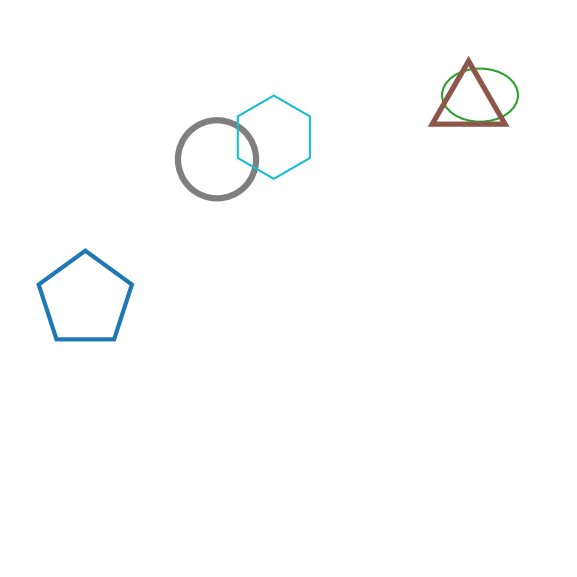[{"shape": "pentagon", "thickness": 2, "radius": 0.42, "center": [0.148, 0.48]}, {"shape": "oval", "thickness": 1, "radius": 0.33, "center": [0.831, 0.834]}, {"shape": "triangle", "thickness": 2.5, "radius": 0.36, "center": [0.811, 0.821]}, {"shape": "circle", "thickness": 3, "radius": 0.34, "center": [0.376, 0.723]}, {"shape": "hexagon", "thickness": 1, "radius": 0.36, "center": [0.474, 0.762]}]